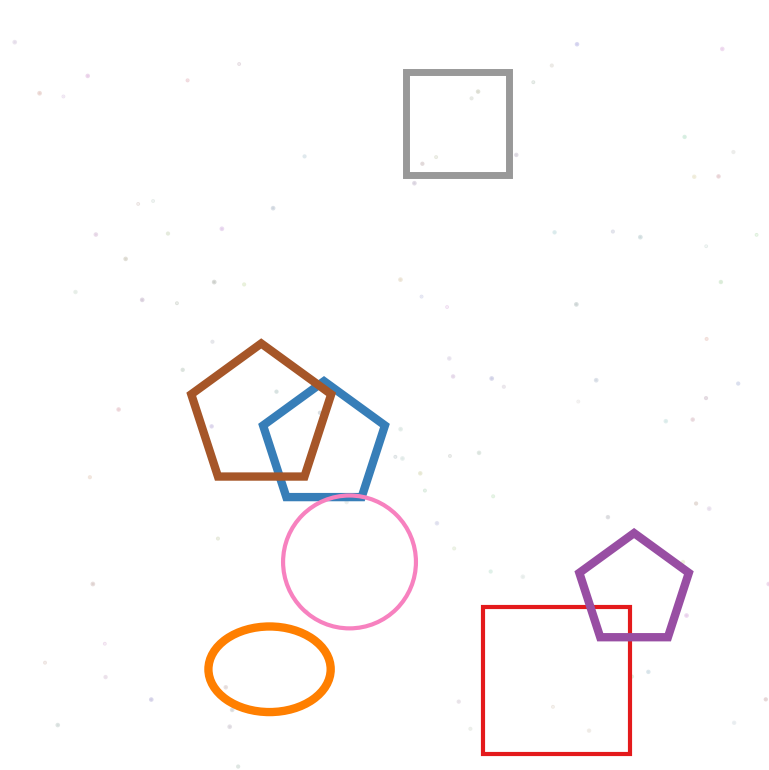[{"shape": "square", "thickness": 1.5, "radius": 0.48, "center": [0.723, 0.116]}, {"shape": "pentagon", "thickness": 3, "radius": 0.42, "center": [0.421, 0.422]}, {"shape": "pentagon", "thickness": 3, "radius": 0.37, "center": [0.823, 0.233]}, {"shape": "oval", "thickness": 3, "radius": 0.4, "center": [0.35, 0.131]}, {"shape": "pentagon", "thickness": 3, "radius": 0.48, "center": [0.339, 0.458]}, {"shape": "circle", "thickness": 1.5, "radius": 0.43, "center": [0.454, 0.27]}, {"shape": "square", "thickness": 2.5, "radius": 0.33, "center": [0.594, 0.84]}]